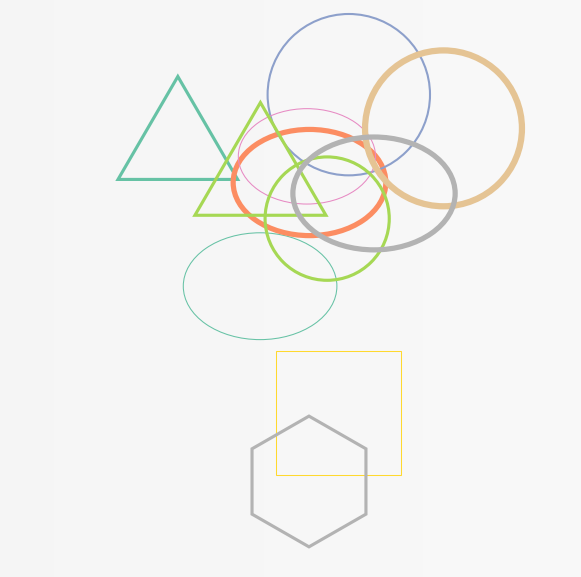[{"shape": "triangle", "thickness": 1.5, "radius": 0.59, "center": [0.306, 0.748]}, {"shape": "oval", "thickness": 0.5, "radius": 0.66, "center": [0.447, 0.504]}, {"shape": "oval", "thickness": 2.5, "radius": 0.66, "center": [0.532, 0.683]}, {"shape": "circle", "thickness": 1, "radius": 0.7, "center": [0.6, 0.835]}, {"shape": "oval", "thickness": 0.5, "radius": 0.59, "center": [0.528, 0.728]}, {"shape": "circle", "thickness": 1.5, "radius": 0.53, "center": [0.563, 0.621]}, {"shape": "triangle", "thickness": 1.5, "radius": 0.65, "center": [0.448, 0.691]}, {"shape": "square", "thickness": 0.5, "radius": 0.54, "center": [0.582, 0.284]}, {"shape": "circle", "thickness": 3, "radius": 0.67, "center": [0.763, 0.777]}, {"shape": "hexagon", "thickness": 1.5, "radius": 0.57, "center": [0.532, 0.165]}, {"shape": "oval", "thickness": 2.5, "radius": 0.7, "center": [0.643, 0.664]}]